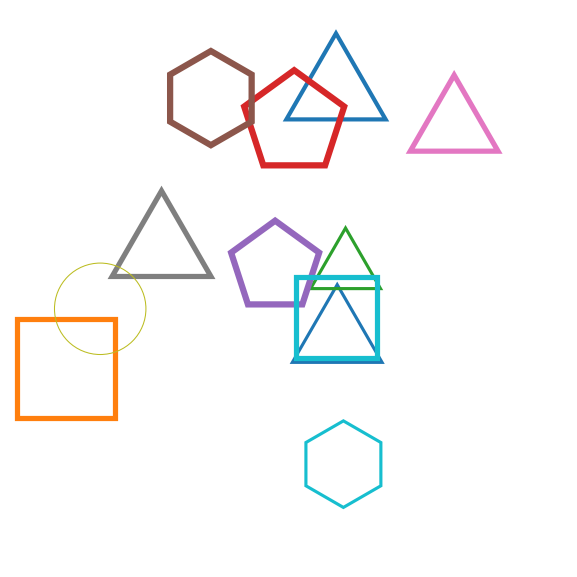[{"shape": "triangle", "thickness": 1.5, "radius": 0.45, "center": [0.584, 0.416]}, {"shape": "triangle", "thickness": 2, "radius": 0.5, "center": [0.582, 0.842]}, {"shape": "square", "thickness": 2.5, "radius": 0.43, "center": [0.115, 0.361]}, {"shape": "triangle", "thickness": 1.5, "radius": 0.35, "center": [0.598, 0.534]}, {"shape": "pentagon", "thickness": 3, "radius": 0.46, "center": [0.509, 0.786]}, {"shape": "pentagon", "thickness": 3, "radius": 0.4, "center": [0.476, 0.537]}, {"shape": "hexagon", "thickness": 3, "radius": 0.41, "center": [0.365, 0.829]}, {"shape": "triangle", "thickness": 2.5, "radius": 0.44, "center": [0.786, 0.781]}, {"shape": "triangle", "thickness": 2.5, "radius": 0.49, "center": [0.28, 0.57]}, {"shape": "circle", "thickness": 0.5, "radius": 0.4, "center": [0.174, 0.464]}, {"shape": "hexagon", "thickness": 1.5, "radius": 0.37, "center": [0.595, 0.195]}, {"shape": "square", "thickness": 2.5, "radius": 0.35, "center": [0.582, 0.449]}]